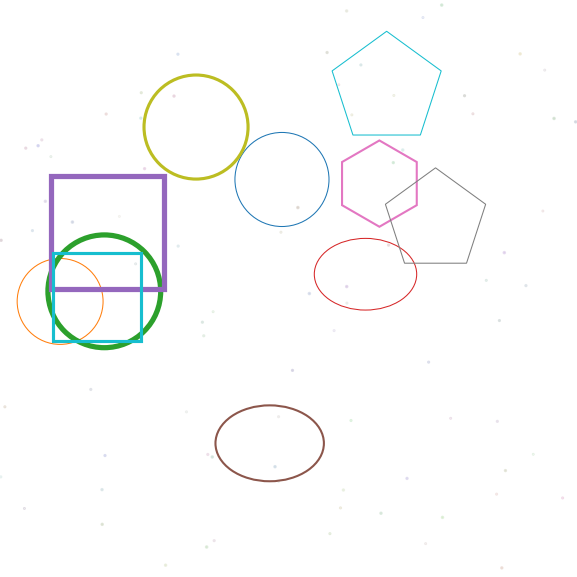[{"shape": "circle", "thickness": 0.5, "radius": 0.41, "center": [0.488, 0.688]}, {"shape": "circle", "thickness": 0.5, "radius": 0.37, "center": [0.104, 0.477]}, {"shape": "circle", "thickness": 2.5, "radius": 0.49, "center": [0.181, 0.495]}, {"shape": "oval", "thickness": 0.5, "radius": 0.44, "center": [0.633, 0.524]}, {"shape": "square", "thickness": 2.5, "radius": 0.49, "center": [0.186, 0.597]}, {"shape": "oval", "thickness": 1, "radius": 0.47, "center": [0.467, 0.232]}, {"shape": "hexagon", "thickness": 1, "radius": 0.37, "center": [0.657, 0.681]}, {"shape": "pentagon", "thickness": 0.5, "radius": 0.46, "center": [0.754, 0.617]}, {"shape": "circle", "thickness": 1.5, "radius": 0.45, "center": [0.339, 0.779]}, {"shape": "pentagon", "thickness": 0.5, "radius": 0.5, "center": [0.67, 0.846]}, {"shape": "square", "thickness": 1.5, "radius": 0.38, "center": [0.168, 0.485]}]